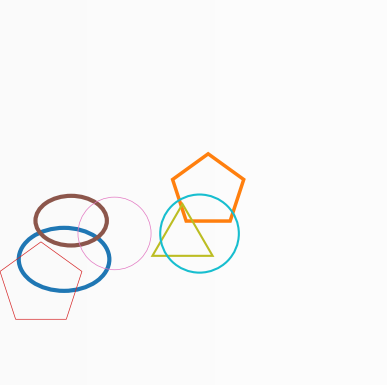[{"shape": "oval", "thickness": 3, "radius": 0.58, "center": [0.165, 0.326]}, {"shape": "pentagon", "thickness": 2.5, "radius": 0.48, "center": [0.537, 0.504]}, {"shape": "pentagon", "thickness": 0.5, "radius": 0.56, "center": [0.106, 0.261]}, {"shape": "oval", "thickness": 3, "radius": 0.46, "center": [0.184, 0.427]}, {"shape": "circle", "thickness": 0.5, "radius": 0.47, "center": [0.296, 0.394]}, {"shape": "triangle", "thickness": 1.5, "radius": 0.45, "center": [0.471, 0.38]}, {"shape": "circle", "thickness": 1.5, "radius": 0.51, "center": [0.515, 0.393]}]